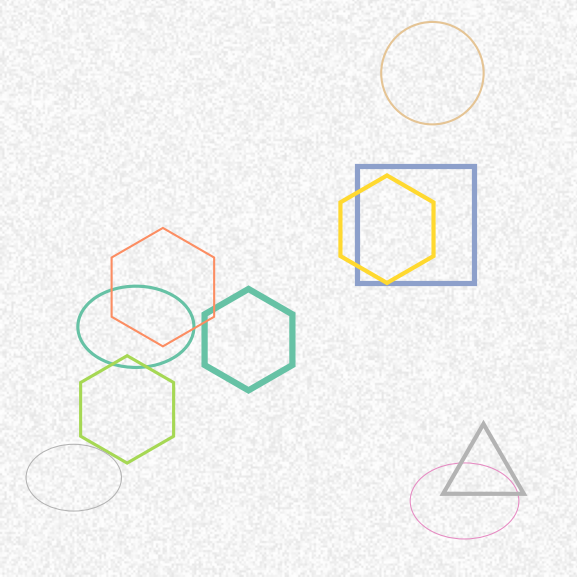[{"shape": "oval", "thickness": 1.5, "radius": 0.5, "center": [0.235, 0.433]}, {"shape": "hexagon", "thickness": 3, "radius": 0.44, "center": [0.43, 0.411]}, {"shape": "hexagon", "thickness": 1, "radius": 0.51, "center": [0.282, 0.502]}, {"shape": "square", "thickness": 2.5, "radius": 0.51, "center": [0.72, 0.611]}, {"shape": "oval", "thickness": 0.5, "radius": 0.47, "center": [0.804, 0.132]}, {"shape": "hexagon", "thickness": 1.5, "radius": 0.46, "center": [0.22, 0.29]}, {"shape": "hexagon", "thickness": 2, "radius": 0.47, "center": [0.67, 0.602]}, {"shape": "circle", "thickness": 1, "radius": 0.44, "center": [0.749, 0.872]}, {"shape": "oval", "thickness": 0.5, "radius": 0.41, "center": [0.128, 0.172]}, {"shape": "triangle", "thickness": 2, "radius": 0.4, "center": [0.837, 0.184]}]